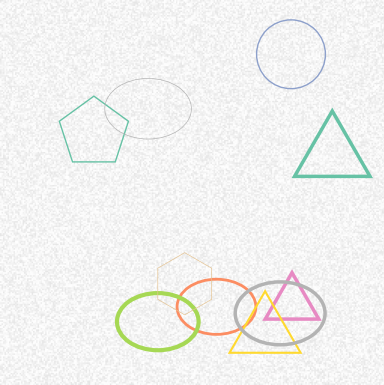[{"shape": "pentagon", "thickness": 1, "radius": 0.47, "center": [0.244, 0.656]}, {"shape": "triangle", "thickness": 2.5, "radius": 0.57, "center": [0.863, 0.598]}, {"shape": "oval", "thickness": 2, "radius": 0.51, "center": [0.562, 0.203]}, {"shape": "circle", "thickness": 1, "radius": 0.45, "center": [0.756, 0.859]}, {"shape": "triangle", "thickness": 2.5, "radius": 0.4, "center": [0.758, 0.211]}, {"shape": "oval", "thickness": 3, "radius": 0.53, "center": [0.41, 0.164]}, {"shape": "triangle", "thickness": 1.5, "radius": 0.53, "center": [0.689, 0.137]}, {"shape": "hexagon", "thickness": 0.5, "radius": 0.4, "center": [0.48, 0.263]}, {"shape": "oval", "thickness": 0.5, "radius": 0.56, "center": [0.385, 0.718]}, {"shape": "oval", "thickness": 2.5, "radius": 0.58, "center": [0.728, 0.186]}]